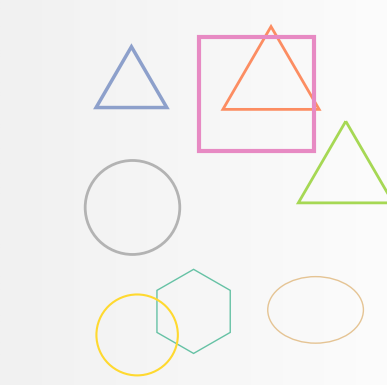[{"shape": "hexagon", "thickness": 1, "radius": 0.55, "center": [0.5, 0.191]}, {"shape": "triangle", "thickness": 2, "radius": 0.72, "center": [0.699, 0.788]}, {"shape": "triangle", "thickness": 2.5, "radius": 0.53, "center": [0.339, 0.773]}, {"shape": "square", "thickness": 3, "radius": 0.74, "center": [0.662, 0.757]}, {"shape": "triangle", "thickness": 2, "radius": 0.71, "center": [0.892, 0.544]}, {"shape": "circle", "thickness": 1.5, "radius": 0.53, "center": [0.354, 0.13]}, {"shape": "oval", "thickness": 1, "radius": 0.62, "center": [0.814, 0.195]}, {"shape": "circle", "thickness": 2, "radius": 0.61, "center": [0.342, 0.461]}]